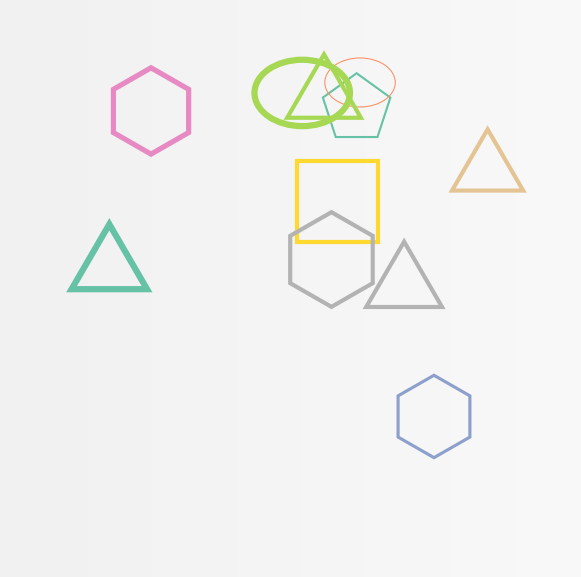[{"shape": "triangle", "thickness": 3, "radius": 0.37, "center": [0.188, 0.536]}, {"shape": "pentagon", "thickness": 1, "radius": 0.31, "center": [0.614, 0.811]}, {"shape": "oval", "thickness": 0.5, "radius": 0.3, "center": [0.619, 0.856]}, {"shape": "hexagon", "thickness": 1.5, "radius": 0.36, "center": [0.747, 0.278]}, {"shape": "hexagon", "thickness": 2.5, "radius": 0.37, "center": [0.26, 0.807]}, {"shape": "oval", "thickness": 3, "radius": 0.41, "center": [0.52, 0.838]}, {"shape": "triangle", "thickness": 2, "radius": 0.37, "center": [0.557, 0.832]}, {"shape": "square", "thickness": 2, "radius": 0.35, "center": [0.581, 0.65]}, {"shape": "triangle", "thickness": 2, "radius": 0.35, "center": [0.839, 0.704]}, {"shape": "hexagon", "thickness": 2, "radius": 0.41, "center": [0.57, 0.55]}, {"shape": "triangle", "thickness": 2, "radius": 0.38, "center": [0.695, 0.505]}]